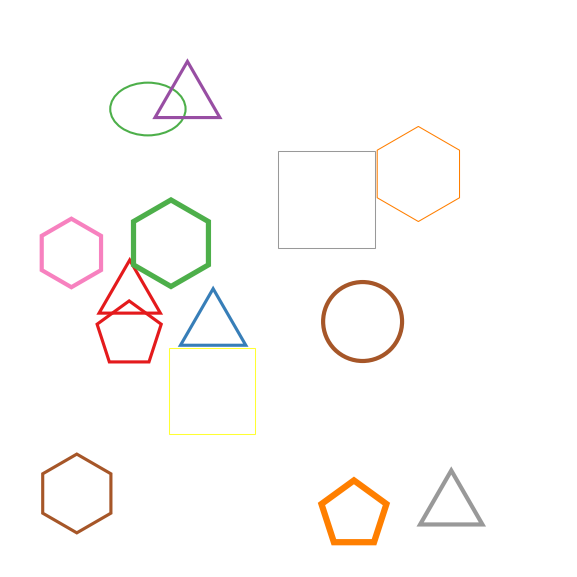[{"shape": "triangle", "thickness": 1.5, "radius": 0.31, "center": [0.225, 0.488]}, {"shape": "pentagon", "thickness": 1.5, "radius": 0.29, "center": [0.224, 0.42]}, {"shape": "triangle", "thickness": 1.5, "radius": 0.33, "center": [0.369, 0.434]}, {"shape": "hexagon", "thickness": 2.5, "radius": 0.37, "center": [0.296, 0.578]}, {"shape": "oval", "thickness": 1, "radius": 0.33, "center": [0.256, 0.81]}, {"shape": "triangle", "thickness": 1.5, "radius": 0.32, "center": [0.325, 0.828]}, {"shape": "pentagon", "thickness": 3, "radius": 0.3, "center": [0.613, 0.108]}, {"shape": "hexagon", "thickness": 0.5, "radius": 0.41, "center": [0.724, 0.698]}, {"shape": "square", "thickness": 0.5, "radius": 0.37, "center": [0.367, 0.322]}, {"shape": "circle", "thickness": 2, "radius": 0.34, "center": [0.628, 0.442]}, {"shape": "hexagon", "thickness": 1.5, "radius": 0.34, "center": [0.133, 0.145]}, {"shape": "hexagon", "thickness": 2, "radius": 0.3, "center": [0.124, 0.561]}, {"shape": "square", "thickness": 0.5, "radius": 0.42, "center": [0.566, 0.654]}, {"shape": "triangle", "thickness": 2, "radius": 0.31, "center": [0.781, 0.122]}]